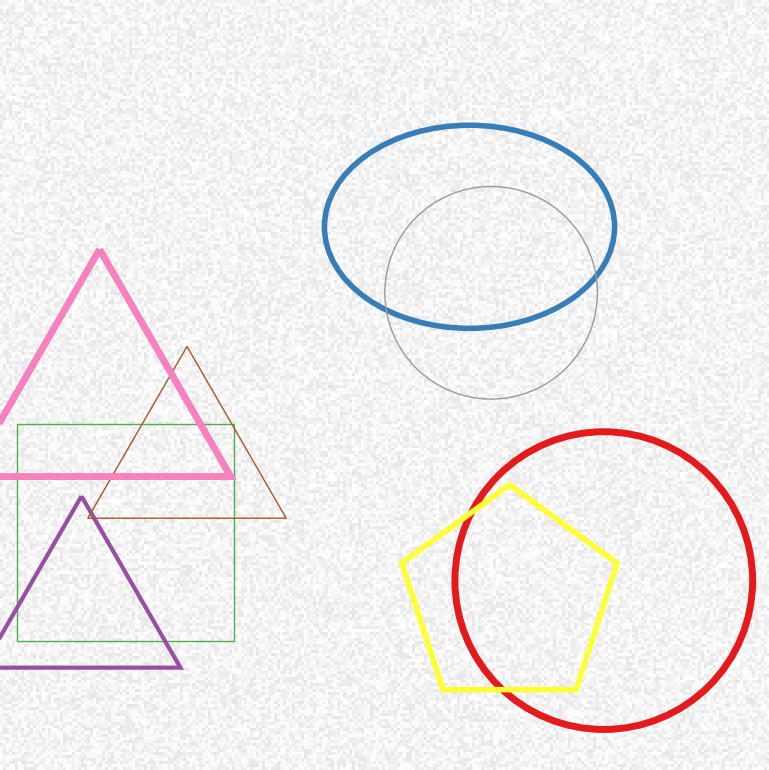[{"shape": "circle", "thickness": 2.5, "radius": 0.97, "center": [0.784, 0.246]}, {"shape": "oval", "thickness": 2, "radius": 0.94, "center": [0.61, 0.705]}, {"shape": "square", "thickness": 0.5, "radius": 0.7, "center": [0.163, 0.309]}, {"shape": "triangle", "thickness": 1.5, "radius": 0.74, "center": [0.106, 0.207]}, {"shape": "pentagon", "thickness": 2, "radius": 0.74, "center": [0.662, 0.223]}, {"shape": "triangle", "thickness": 0.5, "radius": 0.74, "center": [0.243, 0.401]}, {"shape": "triangle", "thickness": 2.5, "radius": 0.98, "center": [0.129, 0.479]}, {"shape": "circle", "thickness": 0.5, "radius": 0.69, "center": [0.638, 0.62]}]